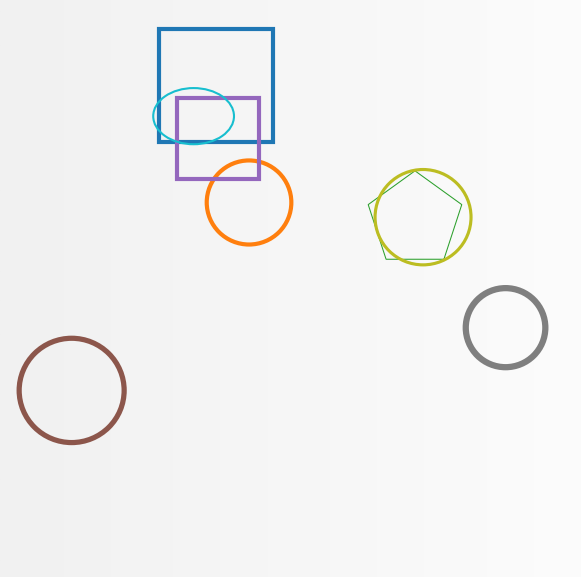[{"shape": "square", "thickness": 2, "radius": 0.49, "center": [0.372, 0.85]}, {"shape": "circle", "thickness": 2, "radius": 0.36, "center": [0.428, 0.649]}, {"shape": "pentagon", "thickness": 0.5, "radius": 0.42, "center": [0.714, 0.619]}, {"shape": "square", "thickness": 2, "radius": 0.35, "center": [0.375, 0.76]}, {"shape": "circle", "thickness": 2.5, "radius": 0.45, "center": [0.123, 0.323]}, {"shape": "circle", "thickness": 3, "radius": 0.34, "center": [0.87, 0.432]}, {"shape": "circle", "thickness": 1.5, "radius": 0.41, "center": [0.728, 0.623]}, {"shape": "oval", "thickness": 1, "radius": 0.35, "center": [0.333, 0.798]}]